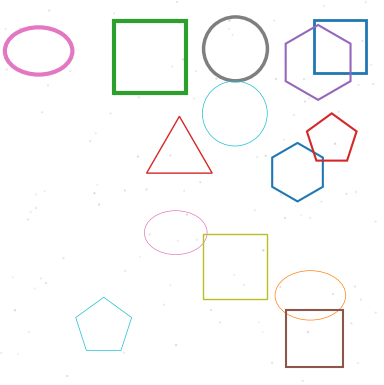[{"shape": "hexagon", "thickness": 1.5, "radius": 0.38, "center": [0.773, 0.553]}, {"shape": "square", "thickness": 2, "radius": 0.34, "center": [0.883, 0.878]}, {"shape": "oval", "thickness": 0.5, "radius": 0.46, "center": [0.806, 0.233]}, {"shape": "square", "thickness": 3, "radius": 0.47, "center": [0.391, 0.851]}, {"shape": "pentagon", "thickness": 1.5, "radius": 0.34, "center": [0.862, 0.638]}, {"shape": "triangle", "thickness": 1, "radius": 0.49, "center": [0.466, 0.599]}, {"shape": "hexagon", "thickness": 1.5, "radius": 0.49, "center": [0.826, 0.838]}, {"shape": "square", "thickness": 1.5, "radius": 0.37, "center": [0.817, 0.12]}, {"shape": "oval", "thickness": 0.5, "radius": 0.41, "center": [0.456, 0.396]}, {"shape": "oval", "thickness": 3, "radius": 0.44, "center": [0.1, 0.868]}, {"shape": "circle", "thickness": 2.5, "radius": 0.41, "center": [0.612, 0.873]}, {"shape": "square", "thickness": 1, "radius": 0.42, "center": [0.61, 0.308]}, {"shape": "circle", "thickness": 0.5, "radius": 0.42, "center": [0.61, 0.705]}, {"shape": "pentagon", "thickness": 0.5, "radius": 0.38, "center": [0.269, 0.152]}]